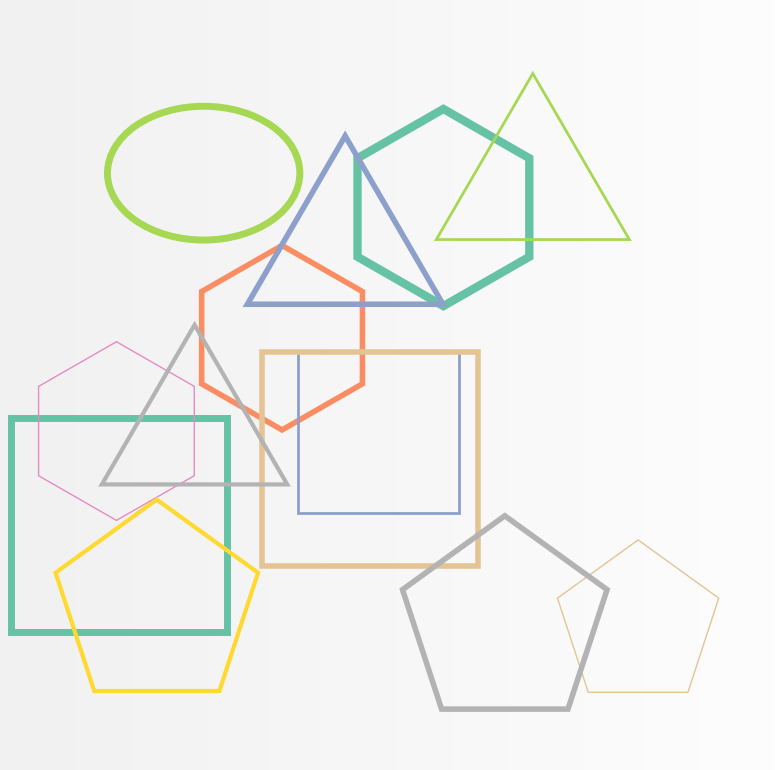[{"shape": "square", "thickness": 2.5, "radius": 0.7, "center": [0.154, 0.318]}, {"shape": "hexagon", "thickness": 3, "radius": 0.64, "center": [0.572, 0.73]}, {"shape": "hexagon", "thickness": 2, "radius": 0.6, "center": [0.364, 0.561]}, {"shape": "triangle", "thickness": 2, "radius": 0.73, "center": [0.445, 0.678]}, {"shape": "square", "thickness": 1, "radius": 0.52, "center": [0.488, 0.438]}, {"shape": "hexagon", "thickness": 0.5, "radius": 0.58, "center": [0.15, 0.44]}, {"shape": "oval", "thickness": 2.5, "radius": 0.62, "center": [0.263, 0.775]}, {"shape": "triangle", "thickness": 1, "radius": 0.72, "center": [0.687, 0.761]}, {"shape": "pentagon", "thickness": 1.5, "radius": 0.69, "center": [0.202, 0.214]}, {"shape": "pentagon", "thickness": 0.5, "radius": 0.55, "center": [0.823, 0.189]}, {"shape": "square", "thickness": 2, "radius": 0.7, "center": [0.477, 0.404]}, {"shape": "pentagon", "thickness": 2, "radius": 0.69, "center": [0.651, 0.191]}, {"shape": "triangle", "thickness": 1.5, "radius": 0.69, "center": [0.251, 0.44]}]